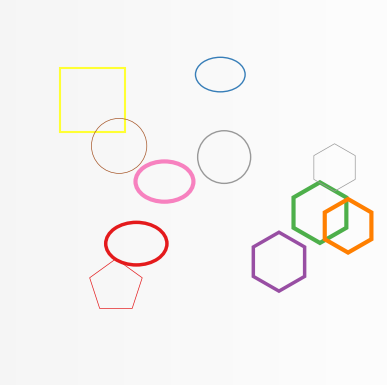[{"shape": "pentagon", "thickness": 0.5, "radius": 0.36, "center": [0.299, 0.256]}, {"shape": "oval", "thickness": 2.5, "radius": 0.39, "center": [0.352, 0.367]}, {"shape": "oval", "thickness": 1, "radius": 0.32, "center": [0.569, 0.806]}, {"shape": "hexagon", "thickness": 3, "radius": 0.39, "center": [0.826, 0.448]}, {"shape": "hexagon", "thickness": 2.5, "radius": 0.38, "center": [0.72, 0.32]}, {"shape": "hexagon", "thickness": 3, "radius": 0.35, "center": [0.898, 0.413]}, {"shape": "square", "thickness": 1.5, "radius": 0.42, "center": [0.239, 0.74]}, {"shape": "circle", "thickness": 0.5, "radius": 0.36, "center": [0.307, 0.621]}, {"shape": "oval", "thickness": 3, "radius": 0.37, "center": [0.424, 0.528]}, {"shape": "circle", "thickness": 1, "radius": 0.34, "center": [0.578, 0.592]}, {"shape": "hexagon", "thickness": 0.5, "radius": 0.31, "center": [0.863, 0.565]}]